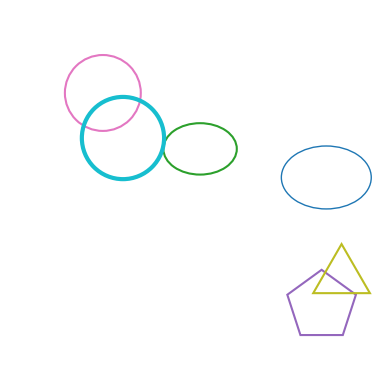[{"shape": "oval", "thickness": 1, "radius": 0.58, "center": [0.848, 0.539]}, {"shape": "oval", "thickness": 1.5, "radius": 0.48, "center": [0.52, 0.613]}, {"shape": "pentagon", "thickness": 1.5, "radius": 0.47, "center": [0.835, 0.206]}, {"shape": "circle", "thickness": 1.5, "radius": 0.49, "center": [0.267, 0.759]}, {"shape": "triangle", "thickness": 1.5, "radius": 0.42, "center": [0.887, 0.281]}, {"shape": "circle", "thickness": 3, "radius": 0.53, "center": [0.319, 0.641]}]